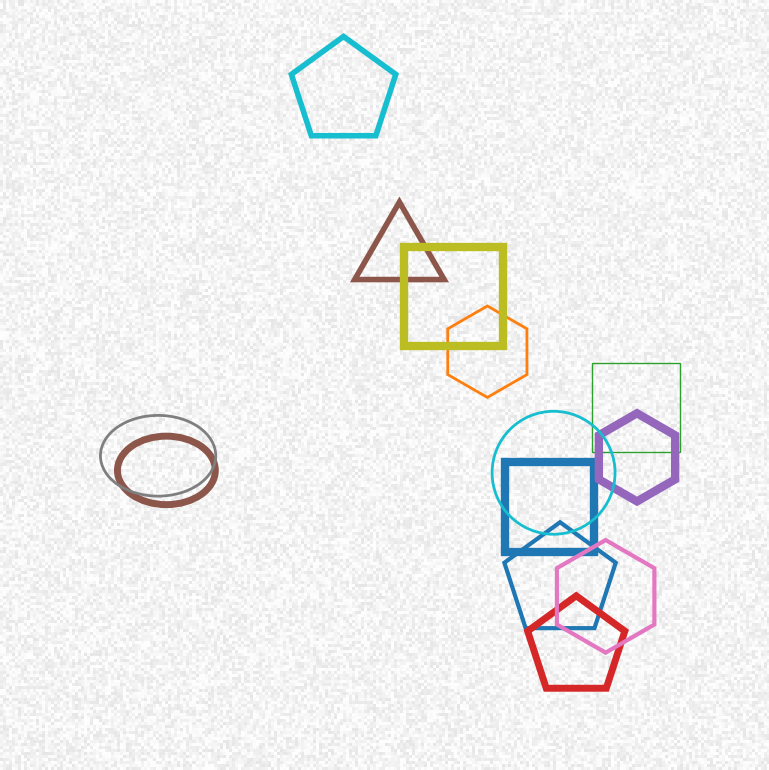[{"shape": "square", "thickness": 3, "radius": 0.29, "center": [0.713, 0.342]}, {"shape": "pentagon", "thickness": 1.5, "radius": 0.38, "center": [0.727, 0.246]}, {"shape": "hexagon", "thickness": 1, "radius": 0.3, "center": [0.633, 0.543]}, {"shape": "square", "thickness": 0.5, "radius": 0.29, "center": [0.826, 0.471]}, {"shape": "pentagon", "thickness": 2.5, "radius": 0.33, "center": [0.748, 0.16]}, {"shape": "hexagon", "thickness": 3, "radius": 0.29, "center": [0.827, 0.406]}, {"shape": "oval", "thickness": 2.5, "radius": 0.32, "center": [0.216, 0.389]}, {"shape": "triangle", "thickness": 2, "radius": 0.34, "center": [0.519, 0.671]}, {"shape": "hexagon", "thickness": 1.5, "radius": 0.37, "center": [0.787, 0.226]}, {"shape": "oval", "thickness": 1, "radius": 0.37, "center": [0.205, 0.408]}, {"shape": "square", "thickness": 3, "radius": 0.32, "center": [0.589, 0.615]}, {"shape": "pentagon", "thickness": 2, "radius": 0.36, "center": [0.446, 0.881]}, {"shape": "circle", "thickness": 1, "radius": 0.4, "center": [0.719, 0.386]}]